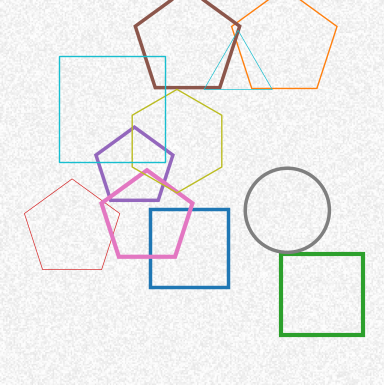[{"shape": "square", "thickness": 2.5, "radius": 0.51, "center": [0.491, 0.356]}, {"shape": "pentagon", "thickness": 1, "radius": 0.72, "center": [0.738, 0.887]}, {"shape": "square", "thickness": 3, "radius": 0.53, "center": [0.836, 0.235]}, {"shape": "pentagon", "thickness": 0.5, "radius": 0.65, "center": [0.187, 0.405]}, {"shape": "pentagon", "thickness": 2.5, "radius": 0.53, "center": [0.349, 0.565]}, {"shape": "pentagon", "thickness": 2.5, "radius": 0.71, "center": [0.487, 0.888]}, {"shape": "pentagon", "thickness": 3, "radius": 0.62, "center": [0.382, 0.434]}, {"shape": "circle", "thickness": 2.5, "radius": 0.55, "center": [0.746, 0.454]}, {"shape": "hexagon", "thickness": 1, "radius": 0.67, "center": [0.46, 0.633]}, {"shape": "triangle", "thickness": 0.5, "radius": 0.51, "center": [0.618, 0.819]}, {"shape": "square", "thickness": 1, "radius": 0.69, "center": [0.291, 0.718]}]